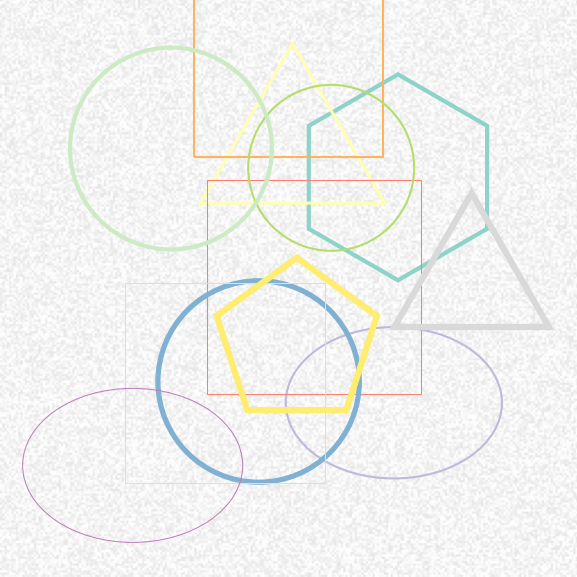[{"shape": "hexagon", "thickness": 2, "radius": 0.89, "center": [0.689, 0.692]}, {"shape": "triangle", "thickness": 1.5, "radius": 0.92, "center": [0.507, 0.74]}, {"shape": "oval", "thickness": 1, "radius": 0.94, "center": [0.682, 0.302]}, {"shape": "square", "thickness": 0.5, "radius": 0.93, "center": [0.544, 0.503]}, {"shape": "circle", "thickness": 2.5, "radius": 0.87, "center": [0.448, 0.339]}, {"shape": "square", "thickness": 1, "radius": 0.82, "center": [0.5, 0.89]}, {"shape": "circle", "thickness": 1, "radius": 0.72, "center": [0.573, 0.709]}, {"shape": "square", "thickness": 0.5, "radius": 0.86, "center": [0.39, 0.336]}, {"shape": "triangle", "thickness": 3, "radius": 0.77, "center": [0.817, 0.51]}, {"shape": "oval", "thickness": 0.5, "radius": 0.95, "center": [0.23, 0.193]}, {"shape": "circle", "thickness": 2, "radius": 0.87, "center": [0.296, 0.742]}, {"shape": "pentagon", "thickness": 3, "radius": 0.73, "center": [0.514, 0.407]}]